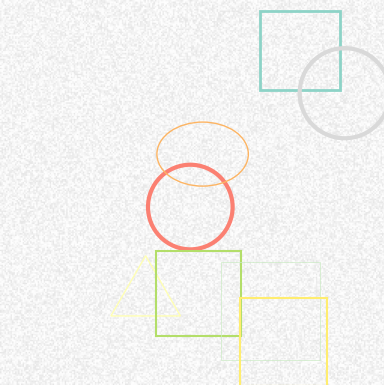[{"shape": "square", "thickness": 2, "radius": 0.52, "center": [0.779, 0.869]}, {"shape": "triangle", "thickness": 1, "radius": 0.52, "center": [0.378, 0.232]}, {"shape": "circle", "thickness": 3, "radius": 0.55, "center": [0.494, 0.462]}, {"shape": "oval", "thickness": 1, "radius": 0.59, "center": [0.526, 0.6]}, {"shape": "square", "thickness": 1.5, "radius": 0.55, "center": [0.516, 0.237]}, {"shape": "circle", "thickness": 3, "radius": 0.59, "center": [0.895, 0.758]}, {"shape": "square", "thickness": 0.5, "radius": 0.64, "center": [0.702, 0.191]}, {"shape": "square", "thickness": 1.5, "radius": 0.57, "center": [0.736, 0.112]}]